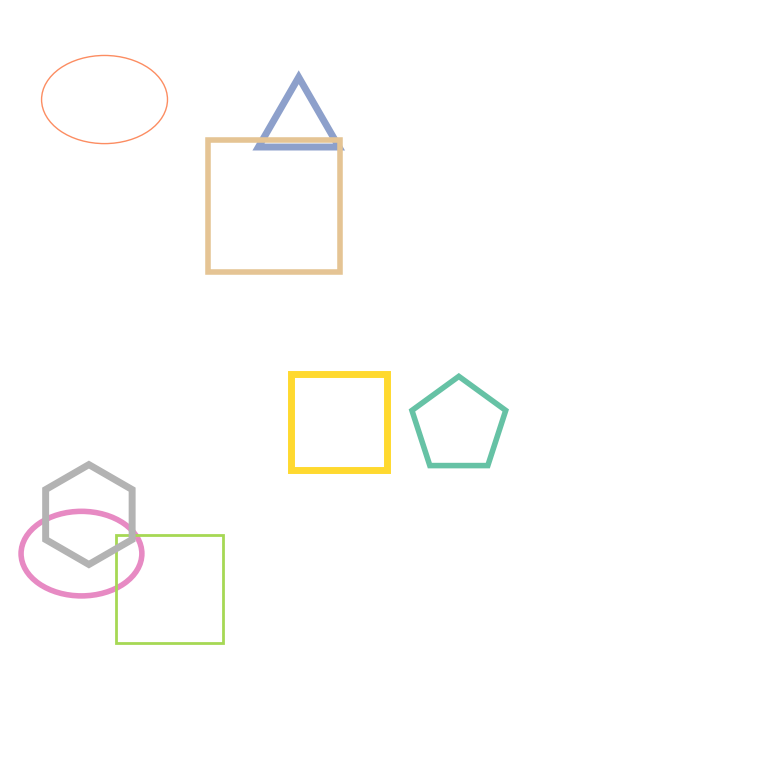[{"shape": "pentagon", "thickness": 2, "radius": 0.32, "center": [0.596, 0.447]}, {"shape": "oval", "thickness": 0.5, "radius": 0.41, "center": [0.136, 0.871]}, {"shape": "triangle", "thickness": 2.5, "radius": 0.3, "center": [0.388, 0.839]}, {"shape": "oval", "thickness": 2, "radius": 0.39, "center": [0.106, 0.281]}, {"shape": "square", "thickness": 1, "radius": 0.35, "center": [0.22, 0.235]}, {"shape": "square", "thickness": 2.5, "radius": 0.31, "center": [0.441, 0.451]}, {"shape": "square", "thickness": 2, "radius": 0.43, "center": [0.356, 0.732]}, {"shape": "hexagon", "thickness": 2.5, "radius": 0.32, "center": [0.115, 0.332]}]